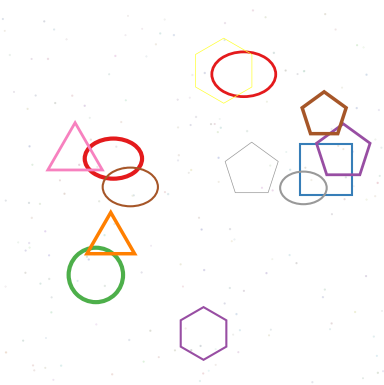[{"shape": "oval", "thickness": 2, "radius": 0.42, "center": [0.633, 0.807]}, {"shape": "oval", "thickness": 3, "radius": 0.37, "center": [0.295, 0.588]}, {"shape": "square", "thickness": 1.5, "radius": 0.33, "center": [0.847, 0.559]}, {"shape": "circle", "thickness": 3, "radius": 0.35, "center": [0.249, 0.286]}, {"shape": "hexagon", "thickness": 1.5, "radius": 0.34, "center": [0.529, 0.134]}, {"shape": "pentagon", "thickness": 2, "radius": 0.37, "center": [0.892, 0.605]}, {"shape": "triangle", "thickness": 2.5, "radius": 0.36, "center": [0.288, 0.377]}, {"shape": "hexagon", "thickness": 0.5, "radius": 0.42, "center": [0.581, 0.816]}, {"shape": "oval", "thickness": 1.5, "radius": 0.36, "center": [0.338, 0.514]}, {"shape": "pentagon", "thickness": 2.5, "radius": 0.3, "center": [0.842, 0.701]}, {"shape": "triangle", "thickness": 2, "radius": 0.41, "center": [0.195, 0.599]}, {"shape": "pentagon", "thickness": 0.5, "radius": 0.36, "center": [0.654, 0.558]}, {"shape": "oval", "thickness": 1.5, "radius": 0.3, "center": [0.788, 0.512]}]